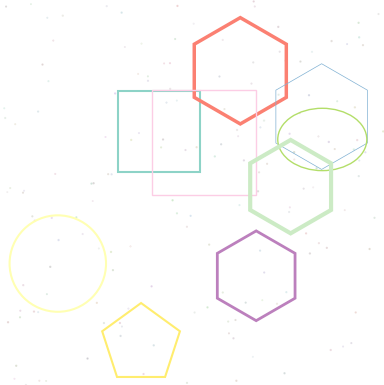[{"shape": "square", "thickness": 1.5, "radius": 0.53, "center": [0.413, 0.658]}, {"shape": "circle", "thickness": 1.5, "radius": 0.63, "center": [0.15, 0.315]}, {"shape": "hexagon", "thickness": 2.5, "radius": 0.69, "center": [0.624, 0.816]}, {"shape": "hexagon", "thickness": 0.5, "radius": 0.69, "center": [0.835, 0.697]}, {"shape": "oval", "thickness": 1, "radius": 0.58, "center": [0.837, 0.638]}, {"shape": "square", "thickness": 1, "radius": 0.68, "center": [0.529, 0.63]}, {"shape": "hexagon", "thickness": 2, "radius": 0.58, "center": [0.665, 0.284]}, {"shape": "hexagon", "thickness": 3, "radius": 0.61, "center": [0.755, 0.515]}, {"shape": "pentagon", "thickness": 1.5, "radius": 0.53, "center": [0.366, 0.107]}]